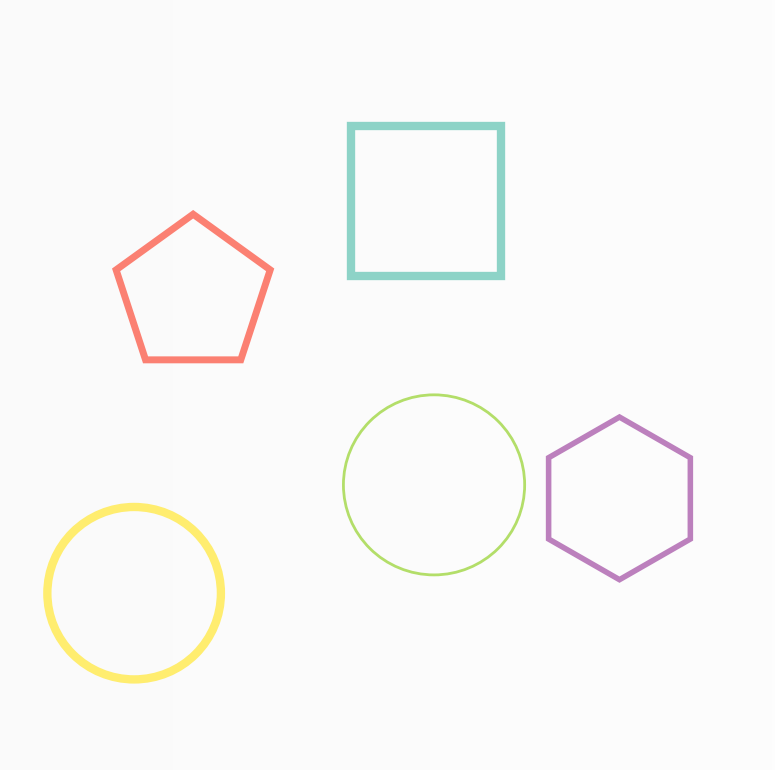[{"shape": "square", "thickness": 3, "radius": 0.49, "center": [0.549, 0.739]}, {"shape": "pentagon", "thickness": 2.5, "radius": 0.52, "center": [0.249, 0.617]}, {"shape": "circle", "thickness": 1, "radius": 0.58, "center": [0.56, 0.37]}, {"shape": "hexagon", "thickness": 2, "radius": 0.53, "center": [0.799, 0.353]}, {"shape": "circle", "thickness": 3, "radius": 0.56, "center": [0.173, 0.23]}]